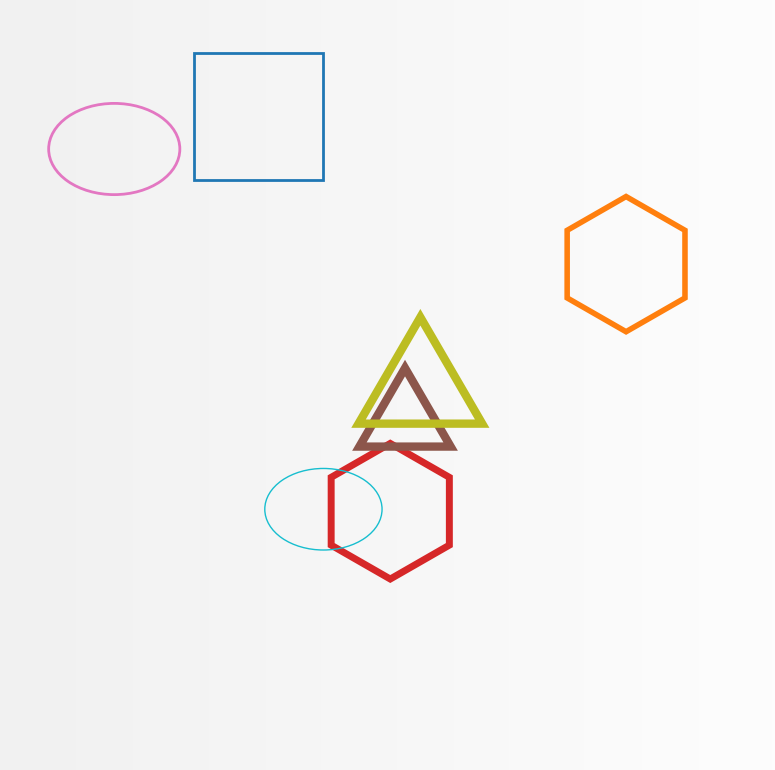[{"shape": "square", "thickness": 1, "radius": 0.41, "center": [0.334, 0.849]}, {"shape": "hexagon", "thickness": 2, "radius": 0.44, "center": [0.808, 0.657]}, {"shape": "hexagon", "thickness": 2.5, "radius": 0.44, "center": [0.504, 0.336]}, {"shape": "triangle", "thickness": 3, "radius": 0.34, "center": [0.523, 0.454]}, {"shape": "oval", "thickness": 1, "radius": 0.42, "center": [0.147, 0.806]}, {"shape": "triangle", "thickness": 3, "radius": 0.46, "center": [0.542, 0.496]}, {"shape": "oval", "thickness": 0.5, "radius": 0.38, "center": [0.417, 0.339]}]